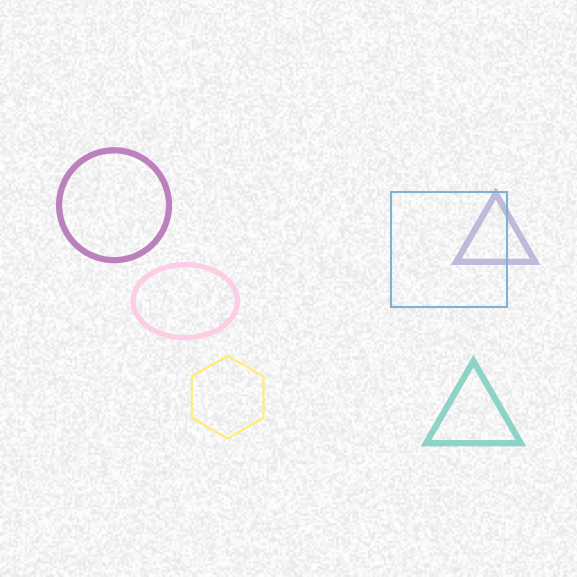[{"shape": "triangle", "thickness": 3, "radius": 0.47, "center": [0.82, 0.279]}, {"shape": "triangle", "thickness": 3, "radius": 0.39, "center": [0.858, 0.585]}, {"shape": "square", "thickness": 1, "radius": 0.5, "center": [0.777, 0.567]}, {"shape": "oval", "thickness": 2.5, "radius": 0.45, "center": [0.321, 0.478]}, {"shape": "circle", "thickness": 3, "radius": 0.48, "center": [0.198, 0.644]}, {"shape": "hexagon", "thickness": 1, "radius": 0.36, "center": [0.394, 0.311]}]